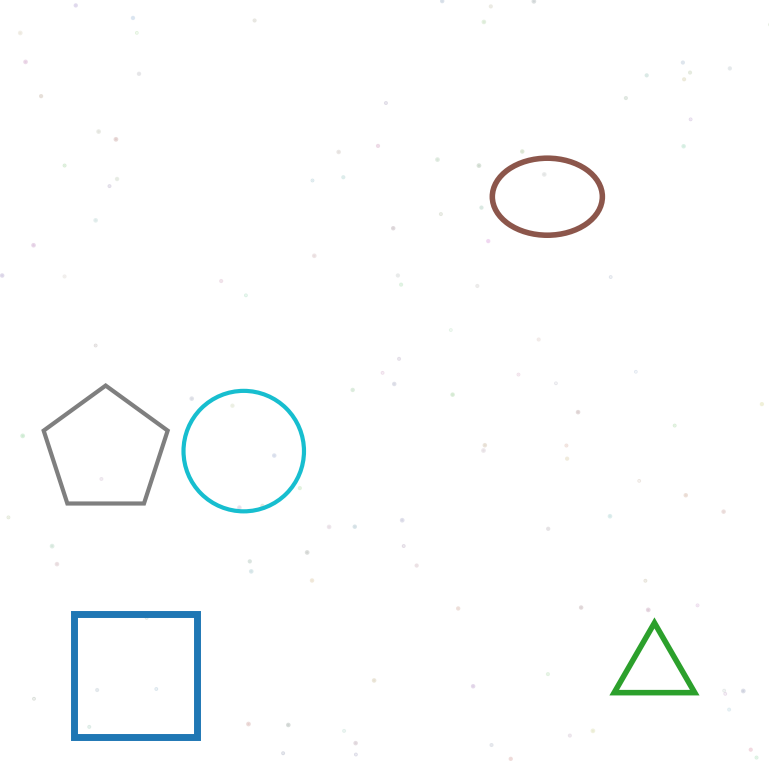[{"shape": "square", "thickness": 2.5, "radius": 0.4, "center": [0.176, 0.123]}, {"shape": "triangle", "thickness": 2, "radius": 0.3, "center": [0.85, 0.131]}, {"shape": "oval", "thickness": 2, "radius": 0.36, "center": [0.711, 0.745]}, {"shape": "pentagon", "thickness": 1.5, "radius": 0.42, "center": [0.137, 0.415]}, {"shape": "circle", "thickness": 1.5, "radius": 0.39, "center": [0.317, 0.414]}]